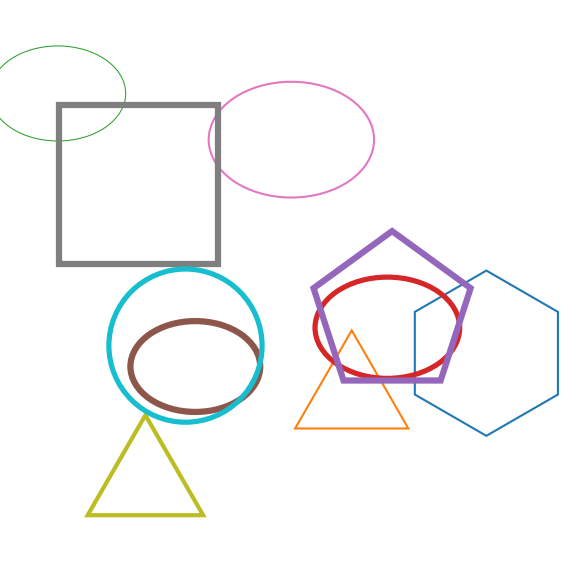[{"shape": "hexagon", "thickness": 1, "radius": 0.72, "center": [0.842, 0.388]}, {"shape": "triangle", "thickness": 1, "radius": 0.57, "center": [0.609, 0.314]}, {"shape": "oval", "thickness": 0.5, "radius": 0.59, "center": [0.1, 0.837]}, {"shape": "oval", "thickness": 2.5, "radius": 0.63, "center": [0.671, 0.432]}, {"shape": "pentagon", "thickness": 3, "radius": 0.71, "center": [0.679, 0.456]}, {"shape": "oval", "thickness": 3, "radius": 0.56, "center": [0.338, 0.364]}, {"shape": "oval", "thickness": 1, "radius": 0.72, "center": [0.505, 0.757]}, {"shape": "square", "thickness": 3, "radius": 0.69, "center": [0.24, 0.68]}, {"shape": "triangle", "thickness": 2, "radius": 0.58, "center": [0.252, 0.165]}, {"shape": "circle", "thickness": 2.5, "radius": 0.66, "center": [0.321, 0.401]}]